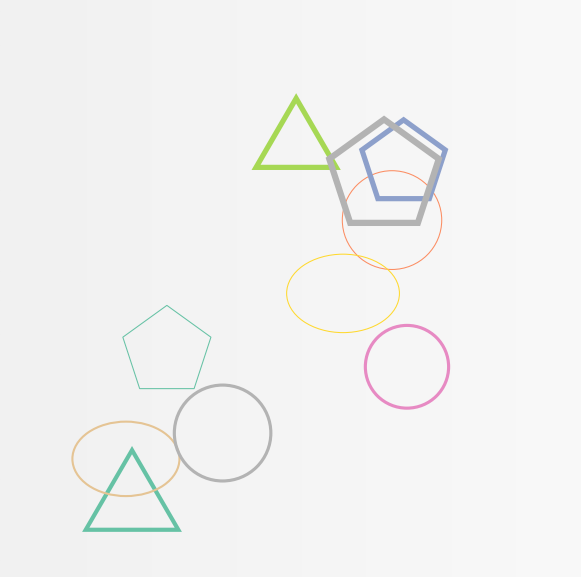[{"shape": "triangle", "thickness": 2, "radius": 0.46, "center": [0.227, 0.128]}, {"shape": "pentagon", "thickness": 0.5, "radius": 0.4, "center": [0.287, 0.391]}, {"shape": "circle", "thickness": 0.5, "radius": 0.43, "center": [0.674, 0.618]}, {"shape": "pentagon", "thickness": 2.5, "radius": 0.38, "center": [0.694, 0.716]}, {"shape": "circle", "thickness": 1.5, "radius": 0.36, "center": [0.7, 0.364]}, {"shape": "triangle", "thickness": 2.5, "radius": 0.4, "center": [0.51, 0.749]}, {"shape": "oval", "thickness": 0.5, "radius": 0.49, "center": [0.59, 0.491]}, {"shape": "oval", "thickness": 1, "radius": 0.46, "center": [0.217, 0.205]}, {"shape": "pentagon", "thickness": 3, "radius": 0.5, "center": [0.661, 0.693]}, {"shape": "circle", "thickness": 1.5, "radius": 0.42, "center": [0.383, 0.249]}]